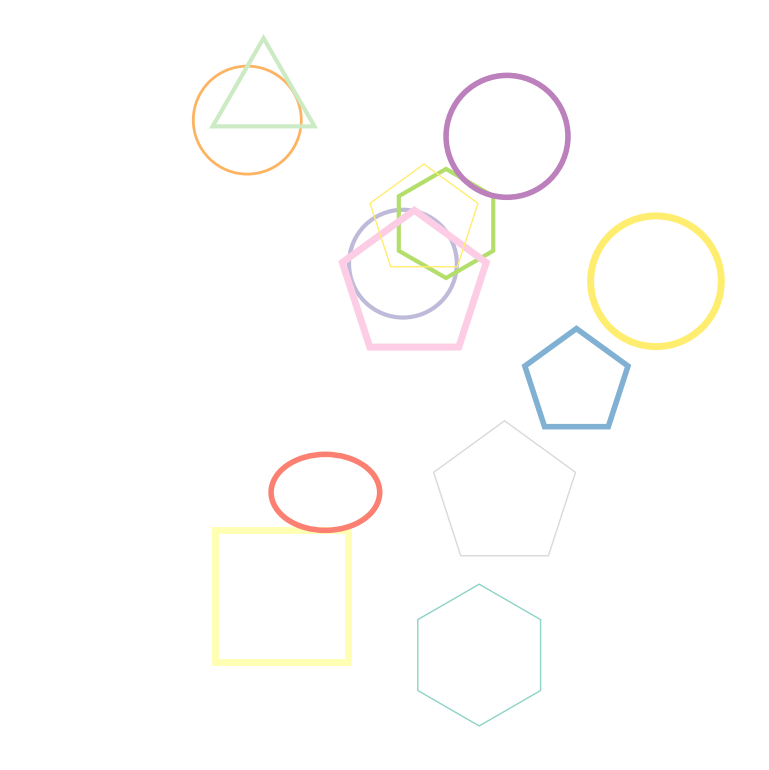[{"shape": "hexagon", "thickness": 0.5, "radius": 0.46, "center": [0.622, 0.149]}, {"shape": "square", "thickness": 2.5, "radius": 0.43, "center": [0.365, 0.226]}, {"shape": "circle", "thickness": 1.5, "radius": 0.35, "center": [0.523, 0.658]}, {"shape": "oval", "thickness": 2, "radius": 0.35, "center": [0.423, 0.361]}, {"shape": "pentagon", "thickness": 2, "radius": 0.35, "center": [0.749, 0.503]}, {"shape": "circle", "thickness": 1, "radius": 0.35, "center": [0.321, 0.844]}, {"shape": "hexagon", "thickness": 1.5, "radius": 0.35, "center": [0.579, 0.71]}, {"shape": "pentagon", "thickness": 2.5, "radius": 0.49, "center": [0.538, 0.629]}, {"shape": "pentagon", "thickness": 0.5, "radius": 0.48, "center": [0.655, 0.357]}, {"shape": "circle", "thickness": 2, "radius": 0.4, "center": [0.658, 0.823]}, {"shape": "triangle", "thickness": 1.5, "radius": 0.38, "center": [0.342, 0.874]}, {"shape": "pentagon", "thickness": 0.5, "radius": 0.37, "center": [0.551, 0.713]}, {"shape": "circle", "thickness": 2.5, "radius": 0.42, "center": [0.852, 0.635]}]